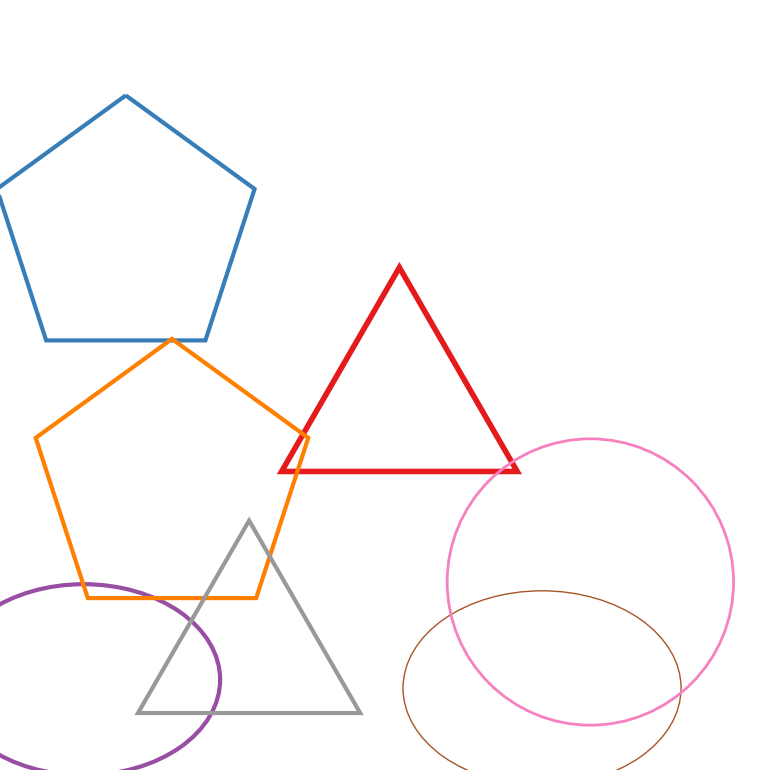[{"shape": "triangle", "thickness": 2, "radius": 0.88, "center": [0.519, 0.476]}, {"shape": "pentagon", "thickness": 1.5, "radius": 0.88, "center": [0.163, 0.7]}, {"shape": "oval", "thickness": 1.5, "radius": 0.89, "center": [0.109, 0.117]}, {"shape": "pentagon", "thickness": 1.5, "radius": 0.93, "center": [0.223, 0.374]}, {"shape": "oval", "thickness": 0.5, "radius": 0.9, "center": [0.704, 0.106]}, {"shape": "circle", "thickness": 1, "radius": 0.93, "center": [0.767, 0.244]}, {"shape": "triangle", "thickness": 1.5, "radius": 0.83, "center": [0.323, 0.157]}]